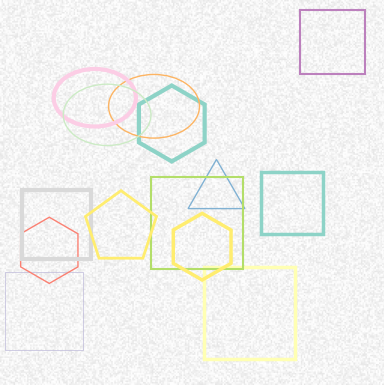[{"shape": "square", "thickness": 2.5, "radius": 0.4, "center": [0.758, 0.473]}, {"shape": "hexagon", "thickness": 3, "radius": 0.49, "center": [0.446, 0.679]}, {"shape": "square", "thickness": 2.5, "radius": 0.59, "center": [0.648, 0.187]}, {"shape": "square", "thickness": 0.5, "radius": 0.5, "center": [0.115, 0.192]}, {"shape": "hexagon", "thickness": 1, "radius": 0.43, "center": [0.128, 0.35]}, {"shape": "triangle", "thickness": 1, "radius": 0.43, "center": [0.562, 0.501]}, {"shape": "oval", "thickness": 1, "radius": 0.59, "center": [0.4, 0.724]}, {"shape": "square", "thickness": 1.5, "radius": 0.59, "center": [0.512, 0.421]}, {"shape": "oval", "thickness": 3, "radius": 0.53, "center": [0.246, 0.746]}, {"shape": "square", "thickness": 3, "radius": 0.45, "center": [0.148, 0.418]}, {"shape": "square", "thickness": 1.5, "radius": 0.42, "center": [0.863, 0.891]}, {"shape": "oval", "thickness": 1, "radius": 0.57, "center": [0.278, 0.702]}, {"shape": "hexagon", "thickness": 2.5, "radius": 0.43, "center": [0.525, 0.359]}, {"shape": "pentagon", "thickness": 2, "radius": 0.48, "center": [0.314, 0.408]}]